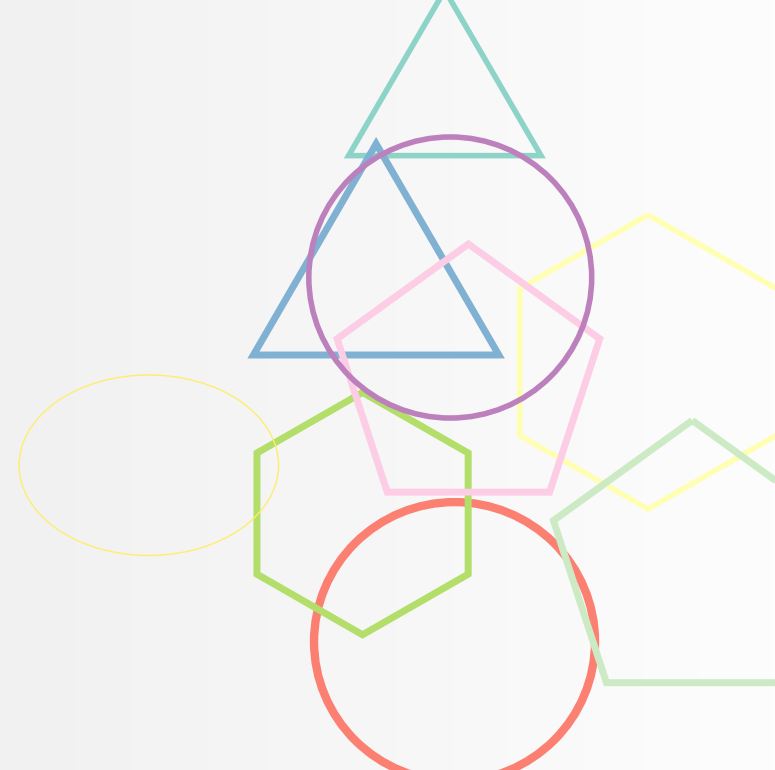[{"shape": "triangle", "thickness": 2, "radius": 0.72, "center": [0.574, 0.87]}, {"shape": "hexagon", "thickness": 2, "radius": 0.95, "center": [0.836, 0.53]}, {"shape": "circle", "thickness": 3, "radius": 0.91, "center": [0.587, 0.167]}, {"shape": "triangle", "thickness": 2.5, "radius": 0.91, "center": [0.485, 0.63]}, {"shape": "hexagon", "thickness": 2.5, "radius": 0.79, "center": [0.468, 0.333]}, {"shape": "pentagon", "thickness": 2.5, "radius": 0.89, "center": [0.604, 0.505]}, {"shape": "circle", "thickness": 2, "radius": 0.91, "center": [0.581, 0.64]}, {"shape": "pentagon", "thickness": 2.5, "radius": 0.94, "center": [0.893, 0.266]}, {"shape": "oval", "thickness": 0.5, "radius": 0.84, "center": [0.192, 0.396]}]